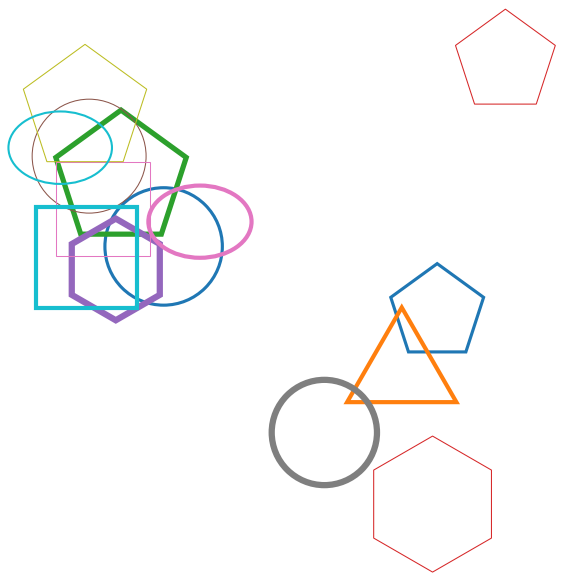[{"shape": "pentagon", "thickness": 1.5, "radius": 0.42, "center": [0.757, 0.458]}, {"shape": "circle", "thickness": 1.5, "radius": 0.51, "center": [0.283, 0.572]}, {"shape": "triangle", "thickness": 2, "radius": 0.55, "center": [0.696, 0.357]}, {"shape": "pentagon", "thickness": 2.5, "radius": 0.59, "center": [0.21, 0.69]}, {"shape": "hexagon", "thickness": 0.5, "radius": 0.59, "center": [0.749, 0.126]}, {"shape": "pentagon", "thickness": 0.5, "radius": 0.45, "center": [0.875, 0.892]}, {"shape": "hexagon", "thickness": 3, "radius": 0.44, "center": [0.2, 0.533]}, {"shape": "circle", "thickness": 0.5, "radius": 0.49, "center": [0.154, 0.729]}, {"shape": "square", "thickness": 0.5, "radius": 0.41, "center": [0.178, 0.637]}, {"shape": "oval", "thickness": 2, "radius": 0.45, "center": [0.346, 0.615]}, {"shape": "circle", "thickness": 3, "radius": 0.46, "center": [0.562, 0.25]}, {"shape": "pentagon", "thickness": 0.5, "radius": 0.56, "center": [0.147, 0.81]}, {"shape": "square", "thickness": 2, "radius": 0.44, "center": [0.15, 0.553]}, {"shape": "oval", "thickness": 1, "radius": 0.45, "center": [0.104, 0.743]}]